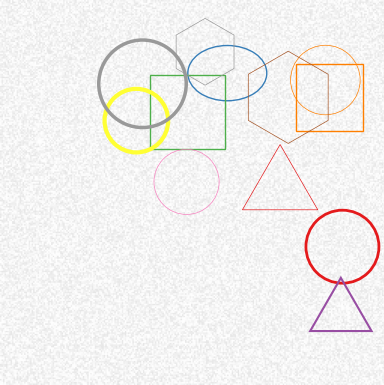[{"shape": "circle", "thickness": 2, "radius": 0.47, "center": [0.889, 0.359]}, {"shape": "triangle", "thickness": 0.5, "radius": 0.57, "center": [0.727, 0.512]}, {"shape": "oval", "thickness": 1, "radius": 0.51, "center": [0.59, 0.81]}, {"shape": "square", "thickness": 1, "radius": 0.48, "center": [0.487, 0.709]}, {"shape": "triangle", "thickness": 1.5, "radius": 0.46, "center": [0.885, 0.186]}, {"shape": "circle", "thickness": 0.5, "radius": 0.45, "center": [0.845, 0.792]}, {"shape": "square", "thickness": 1, "radius": 0.43, "center": [0.855, 0.746]}, {"shape": "circle", "thickness": 3, "radius": 0.41, "center": [0.354, 0.687]}, {"shape": "hexagon", "thickness": 0.5, "radius": 0.6, "center": [0.749, 0.747]}, {"shape": "circle", "thickness": 0.5, "radius": 0.42, "center": [0.485, 0.528]}, {"shape": "circle", "thickness": 2.5, "radius": 0.57, "center": [0.37, 0.782]}, {"shape": "hexagon", "thickness": 0.5, "radius": 0.43, "center": [0.533, 0.866]}]